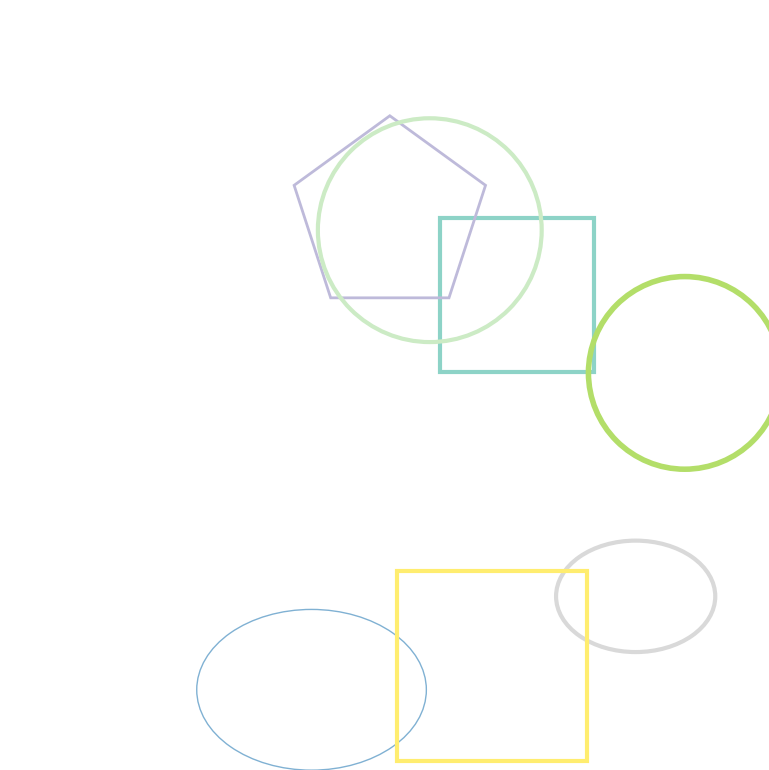[{"shape": "square", "thickness": 1.5, "radius": 0.5, "center": [0.671, 0.617]}, {"shape": "pentagon", "thickness": 1, "radius": 0.65, "center": [0.506, 0.719]}, {"shape": "oval", "thickness": 0.5, "radius": 0.75, "center": [0.405, 0.104]}, {"shape": "circle", "thickness": 2, "radius": 0.63, "center": [0.889, 0.516]}, {"shape": "oval", "thickness": 1.5, "radius": 0.52, "center": [0.826, 0.226]}, {"shape": "circle", "thickness": 1.5, "radius": 0.73, "center": [0.558, 0.701]}, {"shape": "square", "thickness": 1.5, "radius": 0.62, "center": [0.639, 0.136]}]